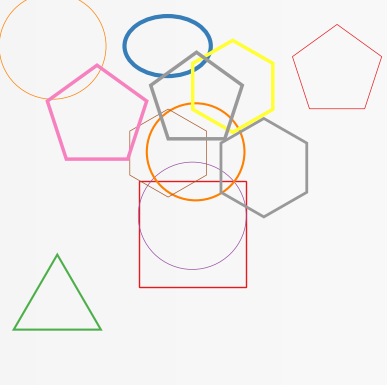[{"shape": "pentagon", "thickness": 0.5, "radius": 0.61, "center": [0.87, 0.815]}, {"shape": "square", "thickness": 1, "radius": 0.69, "center": [0.496, 0.392]}, {"shape": "oval", "thickness": 3, "radius": 0.56, "center": [0.433, 0.88]}, {"shape": "triangle", "thickness": 1.5, "radius": 0.65, "center": [0.148, 0.209]}, {"shape": "circle", "thickness": 0.5, "radius": 0.7, "center": [0.496, 0.44]}, {"shape": "circle", "thickness": 1.5, "radius": 0.63, "center": [0.505, 0.606]}, {"shape": "circle", "thickness": 0.5, "radius": 0.69, "center": [0.136, 0.88]}, {"shape": "hexagon", "thickness": 2.5, "radius": 0.6, "center": [0.601, 0.776]}, {"shape": "hexagon", "thickness": 0.5, "radius": 0.57, "center": [0.434, 0.602]}, {"shape": "pentagon", "thickness": 2.5, "radius": 0.67, "center": [0.25, 0.696]}, {"shape": "pentagon", "thickness": 2.5, "radius": 0.62, "center": [0.507, 0.74]}, {"shape": "hexagon", "thickness": 2, "radius": 0.64, "center": [0.681, 0.564]}]